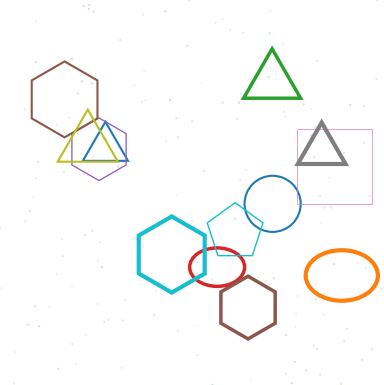[{"shape": "triangle", "thickness": 1.5, "radius": 0.34, "center": [0.274, 0.616]}, {"shape": "circle", "thickness": 1.5, "radius": 0.36, "center": [0.708, 0.471]}, {"shape": "oval", "thickness": 3, "radius": 0.47, "center": [0.888, 0.284]}, {"shape": "triangle", "thickness": 2.5, "radius": 0.43, "center": [0.707, 0.788]}, {"shape": "oval", "thickness": 2.5, "radius": 0.36, "center": [0.564, 0.306]}, {"shape": "hexagon", "thickness": 1, "radius": 0.41, "center": [0.257, 0.612]}, {"shape": "hexagon", "thickness": 1.5, "radius": 0.49, "center": [0.168, 0.742]}, {"shape": "hexagon", "thickness": 2.5, "radius": 0.41, "center": [0.644, 0.201]}, {"shape": "square", "thickness": 0.5, "radius": 0.48, "center": [0.87, 0.568]}, {"shape": "triangle", "thickness": 3, "radius": 0.36, "center": [0.836, 0.61]}, {"shape": "triangle", "thickness": 1.5, "radius": 0.45, "center": [0.228, 0.625]}, {"shape": "pentagon", "thickness": 1, "radius": 0.38, "center": [0.611, 0.397]}, {"shape": "hexagon", "thickness": 3, "radius": 0.49, "center": [0.446, 0.339]}]